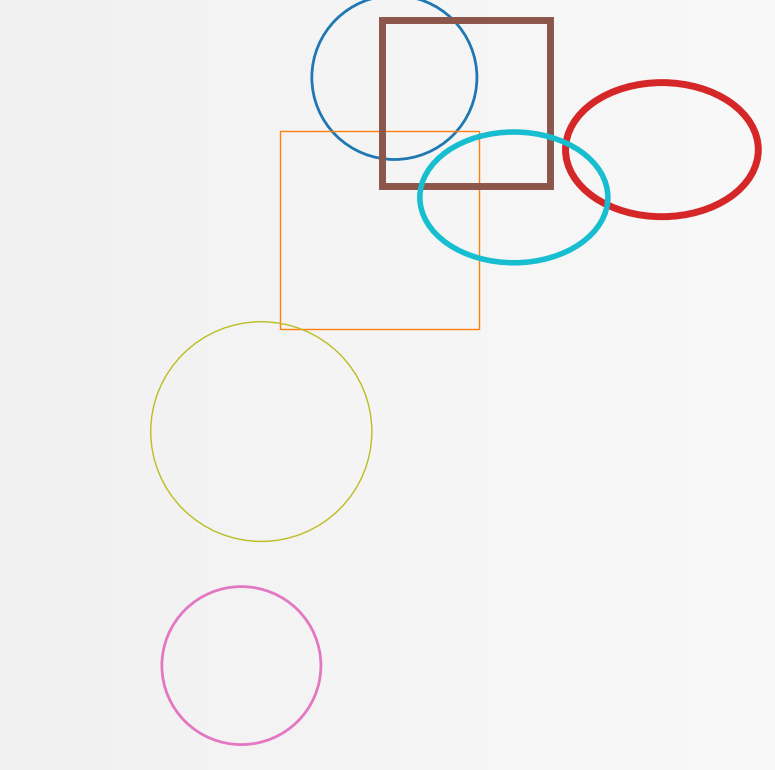[{"shape": "circle", "thickness": 1, "radius": 0.53, "center": [0.509, 0.899]}, {"shape": "square", "thickness": 0.5, "radius": 0.64, "center": [0.489, 0.702]}, {"shape": "oval", "thickness": 2.5, "radius": 0.62, "center": [0.854, 0.806]}, {"shape": "square", "thickness": 2.5, "radius": 0.54, "center": [0.601, 0.866]}, {"shape": "circle", "thickness": 1, "radius": 0.51, "center": [0.311, 0.136]}, {"shape": "circle", "thickness": 0.5, "radius": 0.71, "center": [0.337, 0.44]}, {"shape": "oval", "thickness": 2, "radius": 0.61, "center": [0.663, 0.744]}]